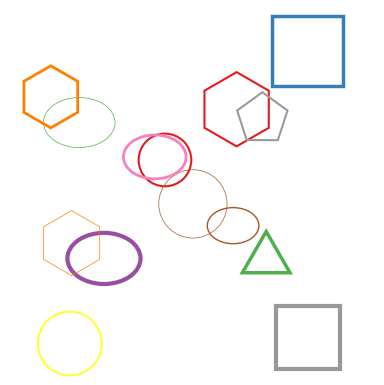[{"shape": "hexagon", "thickness": 1.5, "radius": 0.48, "center": [0.615, 0.716]}, {"shape": "circle", "thickness": 1.5, "radius": 0.34, "center": [0.428, 0.585]}, {"shape": "square", "thickness": 2.5, "radius": 0.46, "center": [0.799, 0.867]}, {"shape": "oval", "thickness": 0.5, "radius": 0.46, "center": [0.206, 0.682]}, {"shape": "triangle", "thickness": 2.5, "radius": 0.36, "center": [0.691, 0.327]}, {"shape": "oval", "thickness": 3, "radius": 0.47, "center": [0.27, 0.329]}, {"shape": "hexagon", "thickness": 2, "radius": 0.4, "center": [0.132, 0.749]}, {"shape": "hexagon", "thickness": 0.5, "radius": 0.42, "center": [0.186, 0.369]}, {"shape": "circle", "thickness": 1.5, "radius": 0.42, "center": [0.181, 0.108]}, {"shape": "circle", "thickness": 0.5, "radius": 0.44, "center": [0.501, 0.47]}, {"shape": "oval", "thickness": 1, "radius": 0.33, "center": [0.605, 0.414]}, {"shape": "oval", "thickness": 2, "radius": 0.41, "center": [0.402, 0.592]}, {"shape": "square", "thickness": 3, "radius": 0.41, "center": [0.8, 0.123]}, {"shape": "pentagon", "thickness": 1.5, "radius": 0.34, "center": [0.681, 0.692]}]